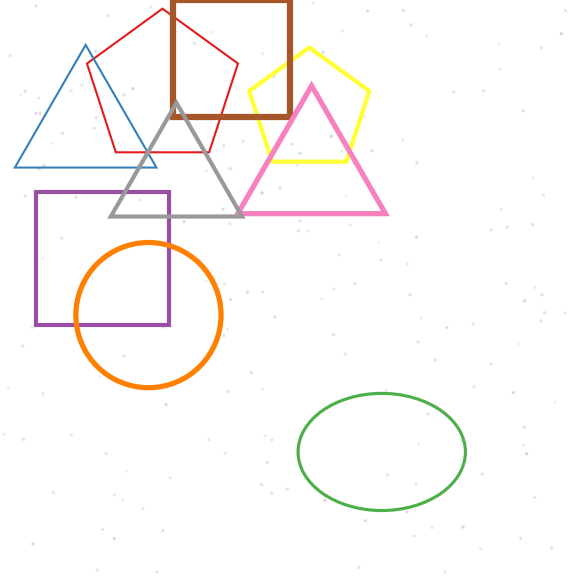[{"shape": "pentagon", "thickness": 1, "radius": 0.69, "center": [0.281, 0.847]}, {"shape": "triangle", "thickness": 1, "radius": 0.71, "center": [0.148, 0.78]}, {"shape": "oval", "thickness": 1.5, "radius": 0.72, "center": [0.661, 0.217]}, {"shape": "square", "thickness": 2, "radius": 0.58, "center": [0.178, 0.551]}, {"shape": "circle", "thickness": 2.5, "radius": 0.63, "center": [0.257, 0.453]}, {"shape": "pentagon", "thickness": 2, "radius": 0.55, "center": [0.536, 0.808]}, {"shape": "square", "thickness": 3, "radius": 0.51, "center": [0.401, 0.898]}, {"shape": "triangle", "thickness": 2.5, "radius": 0.74, "center": [0.54, 0.703]}, {"shape": "triangle", "thickness": 2, "radius": 0.66, "center": [0.306, 0.69]}]